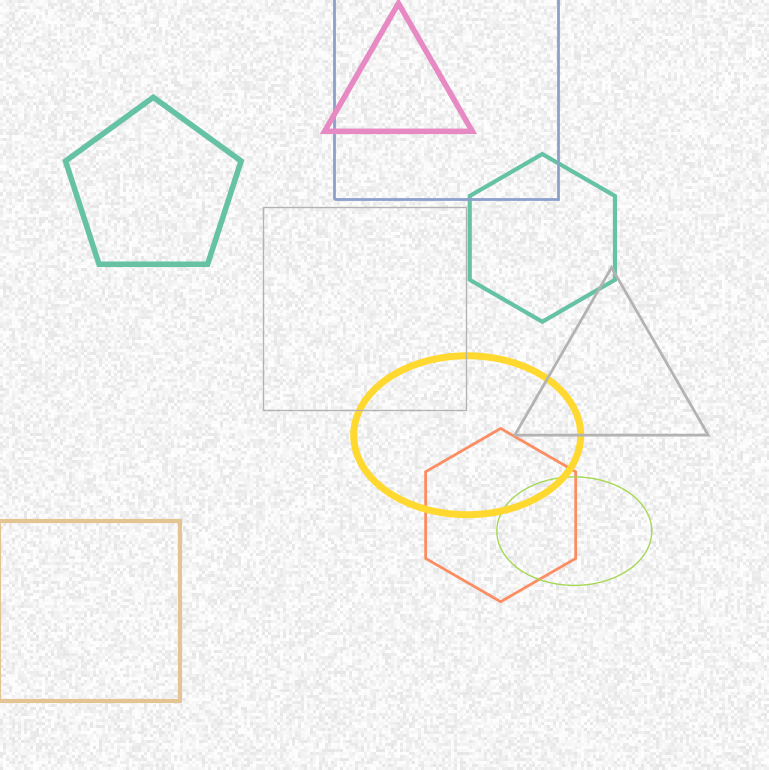[{"shape": "pentagon", "thickness": 2, "radius": 0.6, "center": [0.199, 0.754]}, {"shape": "hexagon", "thickness": 1.5, "radius": 0.54, "center": [0.704, 0.691]}, {"shape": "hexagon", "thickness": 1, "radius": 0.56, "center": [0.65, 0.331]}, {"shape": "square", "thickness": 1, "radius": 0.73, "center": [0.579, 0.887]}, {"shape": "triangle", "thickness": 2, "radius": 0.55, "center": [0.517, 0.885]}, {"shape": "oval", "thickness": 0.5, "radius": 0.5, "center": [0.746, 0.31]}, {"shape": "oval", "thickness": 2.5, "radius": 0.74, "center": [0.607, 0.435]}, {"shape": "square", "thickness": 1.5, "radius": 0.59, "center": [0.116, 0.206]}, {"shape": "triangle", "thickness": 1, "radius": 0.73, "center": [0.794, 0.507]}, {"shape": "square", "thickness": 0.5, "radius": 0.66, "center": [0.474, 0.599]}]